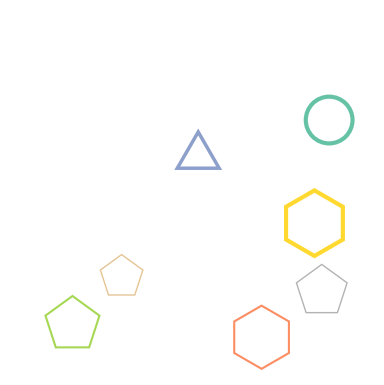[{"shape": "circle", "thickness": 3, "radius": 0.3, "center": [0.855, 0.688]}, {"shape": "hexagon", "thickness": 1.5, "radius": 0.41, "center": [0.679, 0.124]}, {"shape": "triangle", "thickness": 2.5, "radius": 0.31, "center": [0.515, 0.594]}, {"shape": "pentagon", "thickness": 1.5, "radius": 0.37, "center": [0.188, 0.157]}, {"shape": "hexagon", "thickness": 3, "radius": 0.43, "center": [0.817, 0.42]}, {"shape": "pentagon", "thickness": 1, "radius": 0.29, "center": [0.316, 0.281]}, {"shape": "pentagon", "thickness": 1, "radius": 0.35, "center": [0.836, 0.244]}]